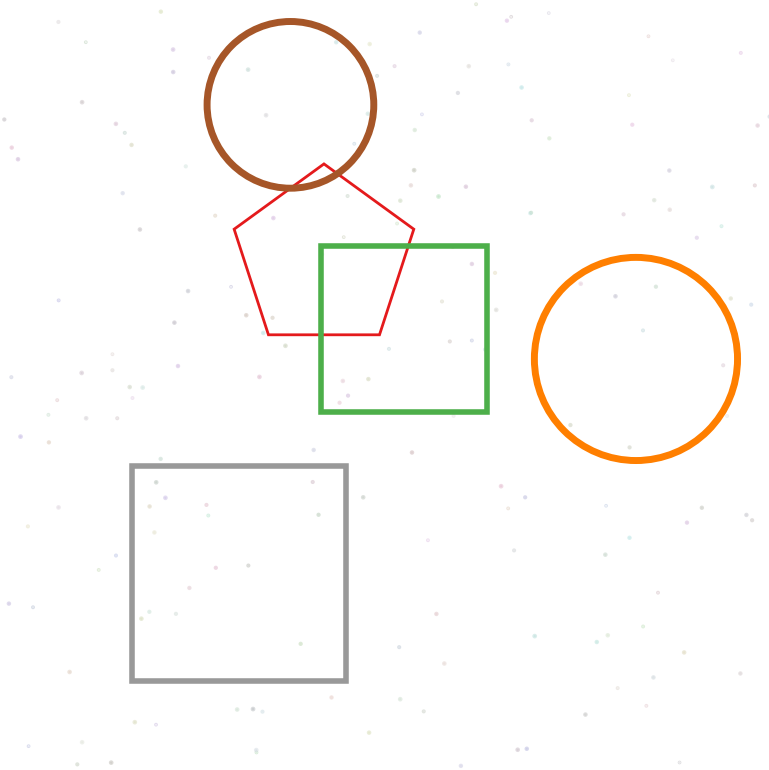[{"shape": "pentagon", "thickness": 1, "radius": 0.61, "center": [0.421, 0.664]}, {"shape": "square", "thickness": 2, "radius": 0.54, "center": [0.524, 0.572]}, {"shape": "circle", "thickness": 2.5, "radius": 0.66, "center": [0.826, 0.534]}, {"shape": "circle", "thickness": 2.5, "radius": 0.54, "center": [0.377, 0.864]}, {"shape": "square", "thickness": 2, "radius": 0.7, "center": [0.31, 0.255]}]